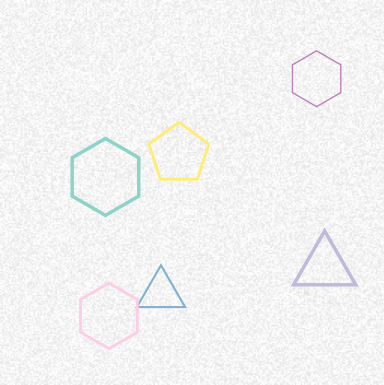[{"shape": "hexagon", "thickness": 2.5, "radius": 0.5, "center": [0.274, 0.54]}, {"shape": "triangle", "thickness": 2.5, "radius": 0.47, "center": [0.843, 0.307]}, {"shape": "triangle", "thickness": 1.5, "radius": 0.36, "center": [0.418, 0.239]}, {"shape": "hexagon", "thickness": 2, "radius": 0.43, "center": [0.283, 0.18]}, {"shape": "hexagon", "thickness": 1, "radius": 0.36, "center": [0.822, 0.795]}, {"shape": "pentagon", "thickness": 2, "radius": 0.41, "center": [0.465, 0.601]}]